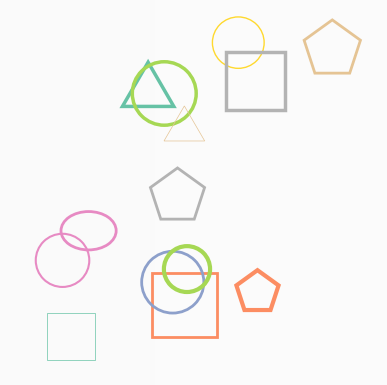[{"shape": "triangle", "thickness": 2.5, "radius": 0.38, "center": [0.382, 0.762]}, {"shape": "square", "thickness": 0.5, "radius": 0.31, "center": [0.183, 0.126]}, {"shape": "square", "thickness": 2, "radius": 0.42, "center": [0.476, 0.208]}, {"shape": "pentagon", "thickness": 3, "radius": 0.29, "center": [0.664, 0.241]}, {"shape": "circle", "thickness": 2, "radius": 0.4, "center": [0.446, 0.267]}, {"shape": "circle", "thickness": 1.5, "radius": 0.35, "center": [0.161, 0.324]}, {"shape": "oval", "thickness": 2, "radius": 0.36, "center": [0.229, 0.401]}, {"shape": "circle", "thickness": 2.5, "radius": 0.41, "center": [0.424, 0.757]}, {"shape": "circle", "thickness": 3, "radius": 0.3, "center": [0.483, 0.301]}, {"shape": "circle", "thickness": 1, "radius": 0.33, "center": [0.615, 0.889]}, {"shape": "pentagon", "thickness": 2, "radius": 0.38, "center": [0.858, 0.872]}, {"shape": "triangle", "thickness": 0.5, "radius": 0.3, "center": [0.476, 0.664]}, {"shape": "pentagon", "thickness": 2, "radius": 0.37, "center": [0.458, 0.49]}, {"shape": "square", "thickness": 2.5, "radius": 0.38, "center": [0.659, 0.789]}]